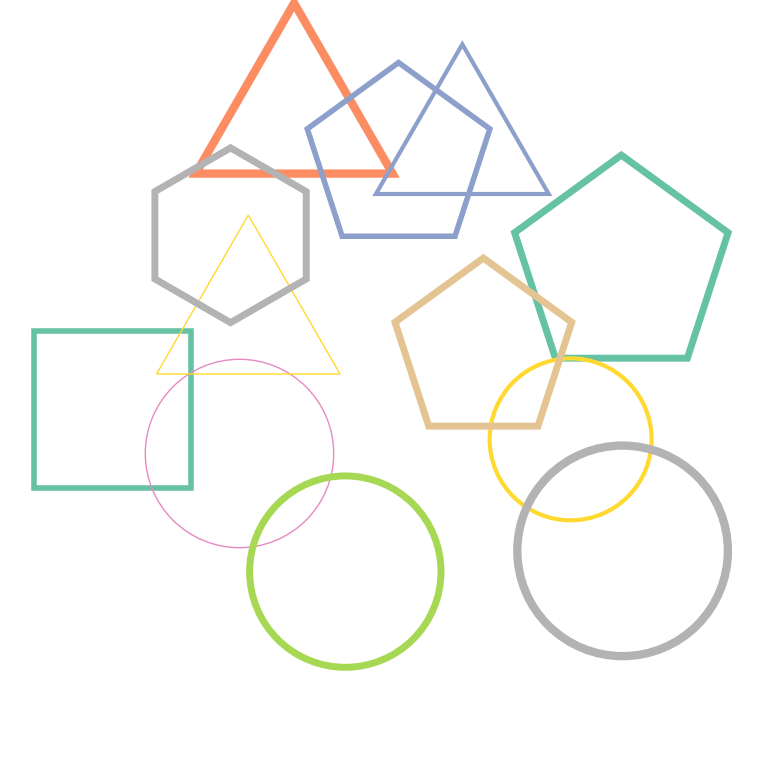[{"shape": "pentagon", "thickness": 2.5, "radius": 0.73, "center": [0.807, 0.653]}, {"shape": "square", "thickness": 2, "radius": 0.51, "center": [0.146, 0.468]}, {"shape": "triangle", "thickness": 3, "radius": 0.74, "center": [0.382, 0.848]}, {"shape": "pentagon", "thickness": 2, "radius": 0.62, "center": [0.518, 0.794]}, {"shape": "triangle", "thickness": 1.5, "radius": 0.65, "center": [0.6, 0.813]}, {"shape": "circle", "thickness": 0.5, "radius": 0.61, "center": [0.311, 0.411]}, {"shape": "circle", "thickness": 2.5, "radius": 0.62, "center": [0.448, 0.258]}, {"shape": "triangle", "thickness": 0.5, "radius": 0.69, "center": [0.322, 0.583]}, {"shape": "circle", "thickness": 1.5, "radius": 0.53, "center": [0.741, 0.429]}, {"shape": "pentagon", "thickness": 2.5, "radius": 0.6, "center": [0.628, 0.544]}, {"shape": "hexagon", "thickness": 2.5, "radius": 0.57, "center": [0.299, 0.694]}, {"shape": "circle", "thickness": 3, "radius": 0.68, "center": [0.809, 0.285]}]